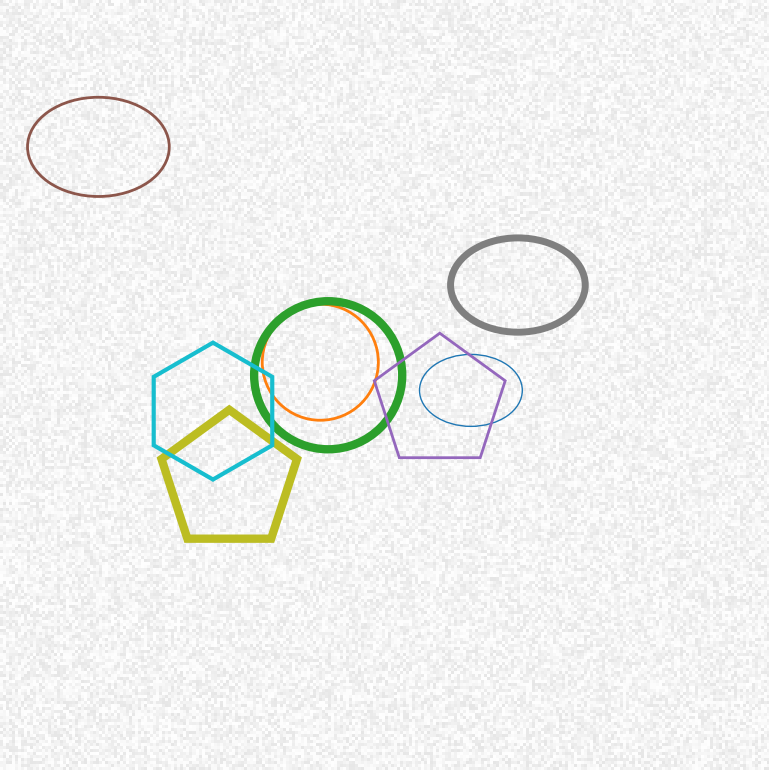[{"shape": "oval", "thickness": 0.5, "radius": 0.33, "center": [0.612, 0.493]}, {"shape": "circle", "thickness": 1, "radius": 0.38, "center": [0.416, 0.53]}, {"shape": "circle", "thickness": 3, "radius": 0.48, "center": [0.426, 0.513]}, {"shape": "pentagon", "thickness": 1, "radius": 0.45, "center": [0.571, 0.478]}, {"shape": "oval", "thickness": 1, "radius": 0.46, "center": [0.128, 0.809]}, {"shape": "oval", "thickness": 2.5, "radius": 0.44, "center": [0.673, 0.63]}, {"shape": "pentagon", "thickness": 3, "radius": 0.46, "center": [0.298, 0.375]}, {"shape": "hexagon", "thickness": 1.5, "radius": 0.44, "center": [0.277, 0.466]}]